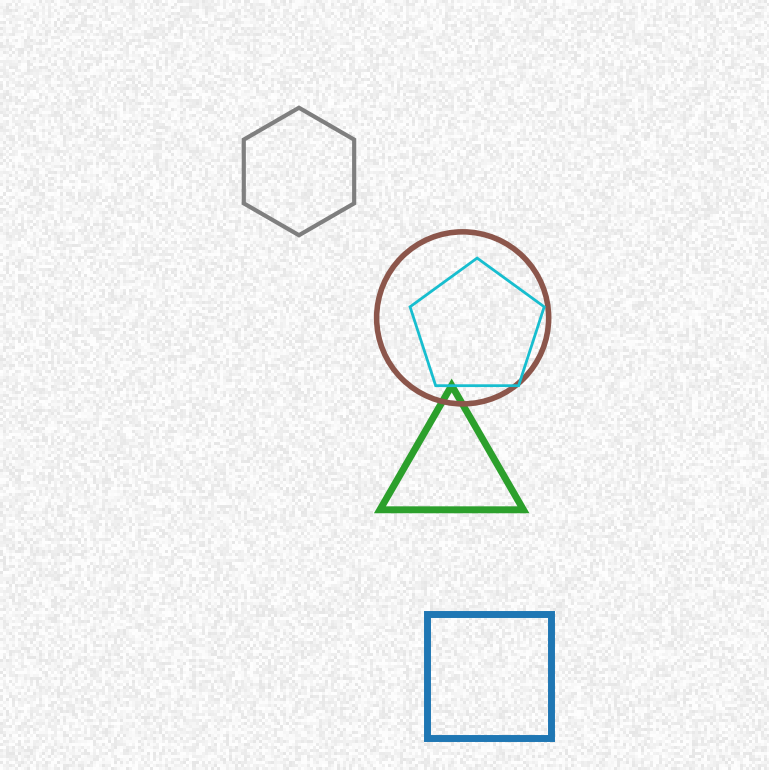[{"shape": "square", "thickness": 2.5, "radius": 0.4, "center": [0.635, 0.122]}, {"shape": "triangle", "thickness": 2.5, "radius": 0.54, "center": [0.587, 0.392]}, {"shape": "circle", "thickness": 2, "radius": 0.56, "center": [0.601, 0.587]}, {"shape": "hexagon", "thickness": 1.5, "radius": 0.41, "center": [0.388, 0.777]}, {"shape": "pentagon", "thickness": 1, "radius": 0.46, "center": [0.62, 0.573]}]